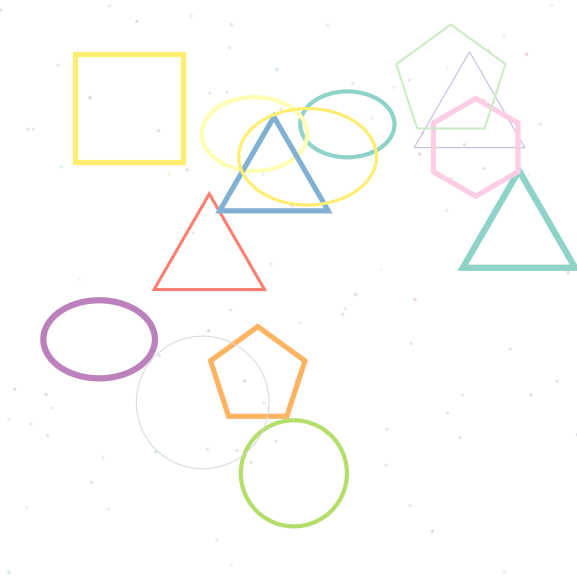[{"shape": "oval", "thickness": 2, "radius": 0.41, "center": [0.601, 0.784]}, {"shape": "triangle", "thickness": 3, "radius": 0.56, "center": [0.899, 0.592]}, {"shape": "oval", "thickness": 2, "radius": 0.46, "center": [0.441, 0.767]}, {"shape": "triangle", "thickness": 0.5, "radius": 0.55, "center": [0.813, 0.799]}, {"shape": "triangle", "thickness": 1.5, "radius": 0.55, "center": [0.362, 0.553]}, {"shape": "triangle", "thickness": 2.5, "radius": 0.54, "center": [0.474, 0.688]}, {"shape": "pentagon", "thickness": 2.5, "radius": 0.43, "center": [0.446, 0.348]}, {"shape": "circle", "thickness": 2, "radius": 0.46, "center": [0.509, 0.179]}, {"shape": "hexagon", "thickness": 2.5, "radius": 0.42, "center": [0.824, 0.744]}, {"shape": "circle", "thickness": 0.5, "radius": 0.57, "center": [0.351, 0.302]}, {"shape": "oval", "thickness": 3, "radius": 0.48, "center": [0.172, 0.412]}, {"shape": "pentagon", "thickness": 1, "radius": 0.5, "center": [0.781, 0.857]}, {"shape": "square", "thickness": 2.5, "radius": 0.47, "center": [0.223, 0.812]}, {"shape": "oval", "thickness": 1.5, "radius": 0.6, "center": [0.533, 0.728]}]